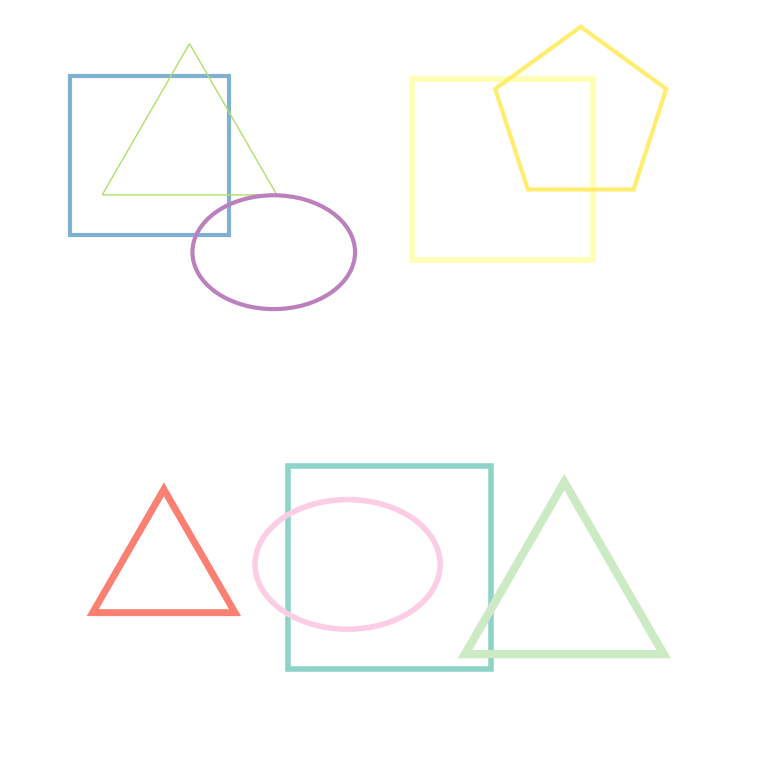[{"shape": "square", "thickness": 2, "radius": 0.66, "center": [0.506, 0.263]}, {"shape": "square", "thickness": 2, "radius": 0.59, "center": [0.652, 0.78]}, {"shape": "triangle", "thickness": 2.5, "radius": 0.53, "center": [0.213, 0.258]}, {"shape": "square", "thickness": 1.5, "radius": 0.51, "center": [0.194, 0.798]}, {"shape": "triangle", "thickness": 0.5, "radius": 0.65, "center": [0.246, 0.812]}, {"shape": "oval", "thickness": 2, "radius": 0.6, "center": [0.451, 0.267]}, {"shape": "oval", "thickness": 1.5, "radius": 0.53, "center": [0.356, 0.672]}, {"shape": "triangle", "thickness": 3, "radius": 0.74, "center": [0.733, 0.225]}, {"shape": "pentagon", "thickness": 1.5, "radius": 0.58, "center": [0.754, 0.848]}]